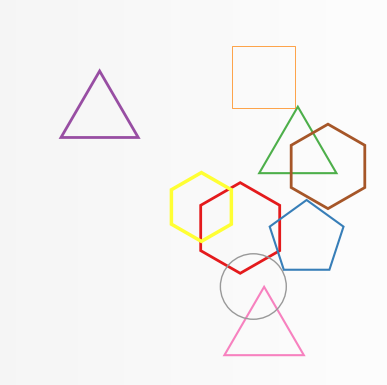[{"shape": "hexagon", "thickness": 2, "radius": 0.59, "center": [0.62, 0.408]}, {"shape": "pentagon", "thickness": 1.5, "radius": 0.5, "center": [0.791, 0.38]}, {"shape": "triangle", "thickness": 1.5, "radius": 0.58, "center": [0.769, 0.608]}, {"shape": "triangle", "thickness": 2, "radius": 0.58, "center": [0.257, 0.7]}, {"shape": "square", "thickness": 0.5, "radius": 0.4, "center": [0.68, 0.8]}, {"shape": "hexagon", "thickness": 2.5, "radius": 0.45, "center": [0.52, 0.462]}, {"shape": "hexagon", "thickness": 2, "radius": 0.55, "center": [0.846, 0.568]}, {"shape": "triangle", "thickness": 1.5, "radius": 0.59, "center": [0.682, 0.137]}, {"shape": "circle", "thickness": 1, "radius": 0.43, "center": [0.654, 0.256]}]